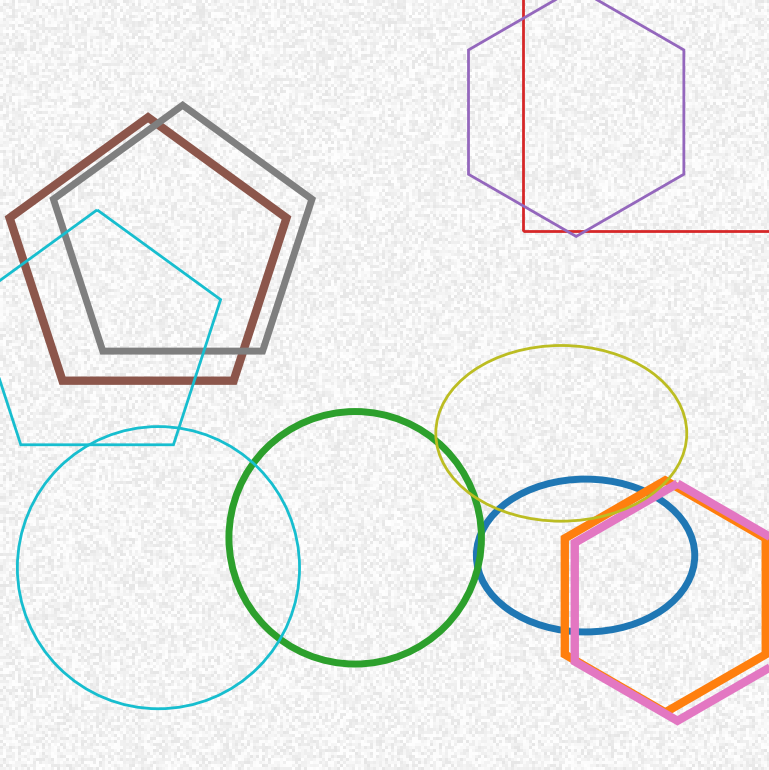[{"shape": "oval", "thickness": 2.5, "radius": 0.71, "center": [0.76, 0.279]}, {"shape": "hexagon", "thickness": 3, "radius": 0.75, "center": [0.864, 0.225]}, {"shape": "circle", "thickness": 2.5, "radius": 0.82, "center": [0.461, 0.302]}, {"shape": "square", "thickness": 1, "radius": 0.89, "center": [0.858, 0.878]}, {"shape": "hexagon", "thickness": 1, "radius": 0.81, "center": [0.748, 0.854]}, {"shape": "pentagon", "thickness": 3, "radius": 0.95, "center": [0.192, 0.659]}, {"shape": "hexagon", "thickness": 3, "radius": 0.77, "center": [0.88, 0.218]}, {"shape": "pentagon", "thickness": 2.5, "radius": 0.88, "center": [0.237, 0.687]}, {"shape": "oval", "thickness": 1, "radius": 0.81, "center": [0.729, 0.437]}, {"shape": "pentagon", "thickness": 1, "radius": 0.84, "center": [0.126, 0.559]}, {"shape": "circle", "thickness": 1, "radius": 0.92, "center": [0.206, 0.263]}]